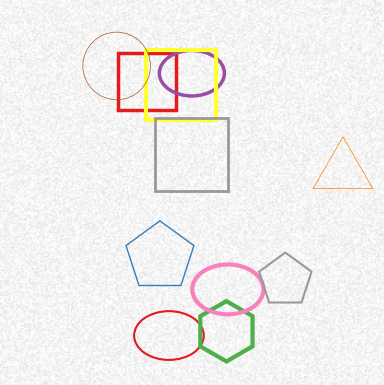[{"shape": "square", "thickness": 2.5, "radius": 0.37, "center": [0.382, 0.788]}, {"shape": "oval", "thickness": 1.5, "radius": 0.45, "center": [0.439, 0.128]}, {"shape": "pentagon", "thickness": 1, "radius": 0.46, "center": [0.415, 0.333]}, {"shape": "hexagon", "thickness": 3, "radius": 0.39, "center": [0.588, 0.14]}, {"shape": "oval", "thickness": 2.5, "radius": 0.42, "center": [0.498, 0.81]}, {"shape": "triangle", "thickness": 0.5, "radius": 0.45, "center": [0.891, 0.555]}, {"shape": "square", "thickness": 3, "radius": 0.46, "center": [0.47, 0.779]}, {"shape": "circle", "thickness": 0.5, "radius": 0.44, "center": [0.303, 0.829]}, {"shape": "oval", "thickness": 3, "radius": 0.46, "center": [0.592, 0.248]}, {"shape": "pentagon", "thickness": 1.5, "radius": 0.36, "center": [0.741, 0.272]}, {"shape": "square", "thickness": 2, "radius": 0.48, "center": [0.497, 0.599]}]